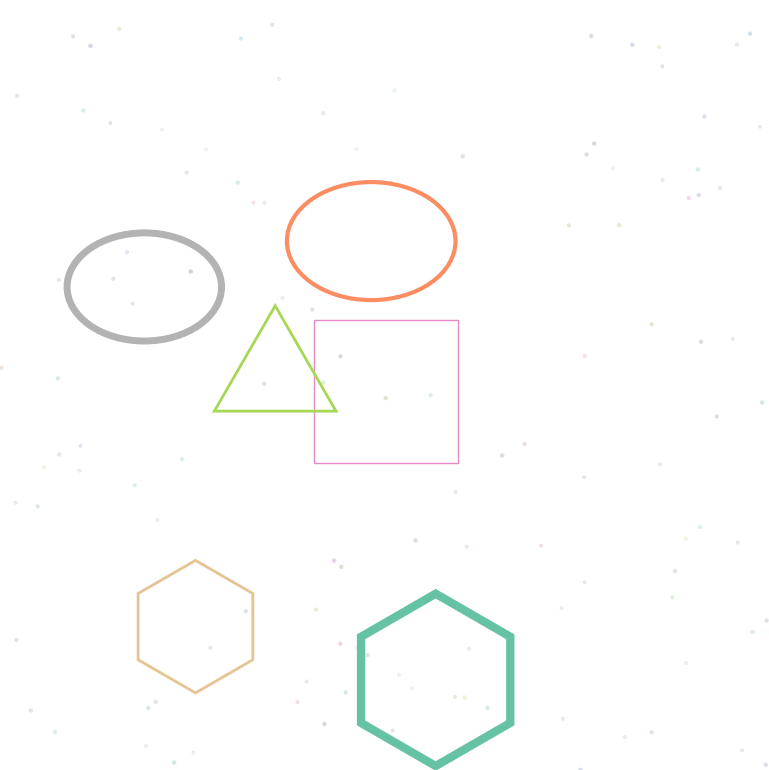[{"shape": "hexagon", "thickness": 3, "radius": 0.56, "center": [0.566, 0.117]}, {"shape": "oval", "thickness": 1.5, "radius": 0.55, "center": [0.482, 0.687]}, {"shape": "square", "thickness": 0.5, "radius": 0.47, "center": [0.501, 0.491]}, {"shape": "triangle", "thickness": 1, "radius": 0.46, "center": [0.357, 0.512]}, {"shape": "hexagon", "thickness": 1, "radius": 0.43, "center": [0.254, 0.186]}, {"shape": "oval", "thickness": 2.5, "radius": 0.5, "center": [0.187, 0.627]}]